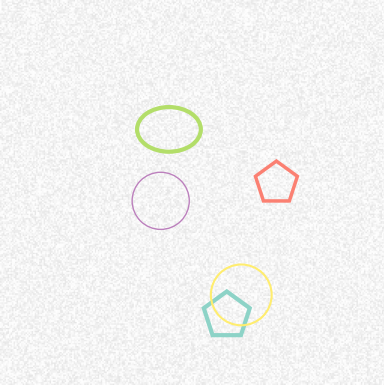[{"shape": "pentagon", "thickness": 3, "radius": 0.31, "center": [0.589, 0.18]}, {"shape": "pentagon", "thickness": 2.5, "radius": 0.29, "center": [0.718, 0.524]}, {"shape": "oval", "thickness": 3, "radius": 0.41, "center": [0.439, 0.664]}, {"shape": "circle", "thickness": 1, "radius": 0.37, "center": [0.417, 0.478]}, {"shape": "circle", "thickness": 1.5, "radius": 0.39, "center": [0.627, 0.234]}]